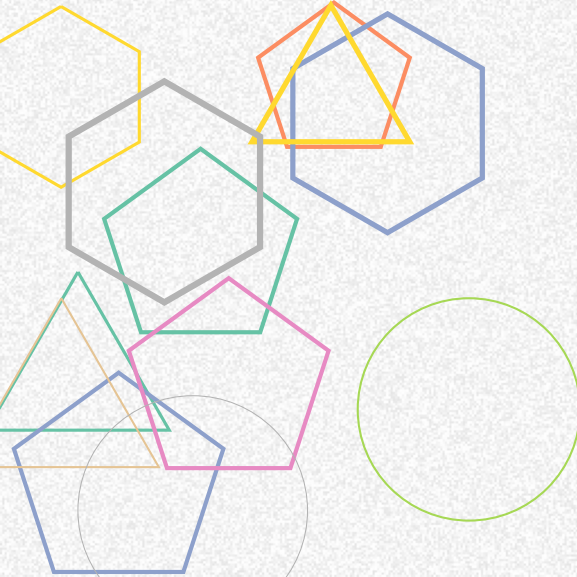[{"shape": "triangle", "thickness": 1.5, "radius": 0.91, "center": [0.135, 0.346]}, {"shape": "pentagon", "thickness": 2, "radius": 0.88, "center": [0.347, 0.566]}, {"shape": "pentagon", "thickness": 2, "radius": 0.69, "center": [0.578, 0.857]}, {"shape": "hexagon", "thickness": 2.5, "radius": 0.95, "center": [0.671, 0.786]}, {"shape": "pentagon", "thickness": 2, "radius": 0.95, "center": [0.205, 0.163]}, {"shape": "pentagon", "thickness": 2, "radius": 0.91, "center": [0.396, 0.336]}, {"shape": "circle", "thickness": 1, "radius": 0.96, "center": [0.812, 0.29]}, {"shape": "triangle", "thickness": 2.5, "radius": 0.79, "center": [0.573, 0.832]}, {"shape": "hexagon", "thickness": 1.5, "radius": 0.78, "center": [0.106, 0.831]}, {"shape": "triangle", "thickness": 1, "radius": 0.97, "center": [0.106, 0.288]}, {"shape": "circle", "thickness": 0.5, "radius": 0.99, "center": [0.334, 0.115]}, {"shape": "hexagon", "thickness": 3, "radius": 0.96, "center": [0.285, 0.667]}]